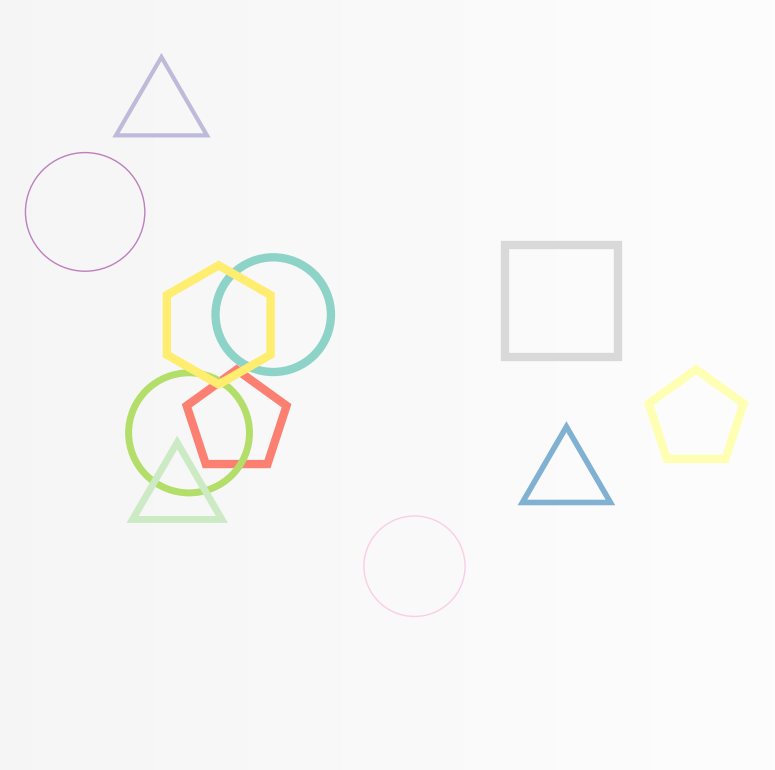[{"shape": "circle", "thickness": 3, "radius": 0.37, "center": [0.353, 0.591]}, {"shape": "pentagon", "thickness": 3, "radius": 0.32, "center": [0.898, 0.456]}, {"shape": "triangle", "thickness": 1.5, "radius": 0.34, "center": [0.208, 0.858]}, {"shape": "pentagon", "thickness": 3, "radius": 0.34, "center": [0.305, 0.452]}, {"shape": "triangle", "thickness": 2, "radius": 0.33, "center": [0.731, 0.38]}, {"shape": "circle", "thickness": 2.5, "radius": 0.39, "center": [0.244, 0.438]}, {"shape": "circle", "thickness": 0.5, "radius": 0.33, "center": [0.535, 0.265]}, {"shape": "square", "thickness": 3, "radius": 0.36, "center": [0.725, 0.609]}, {"shape": "circle", "thickness": 0.5, "radius": 0.39, "center": [0.11, 0.725]}, {"shape": "triangle", "thickness": 2.5, "radius": 0.33, "center": [0.229, 0.359]}, {"shape": "hexagon", "thickness": 3, "radius": 0.39, "center": [0.282, 0.578]}]